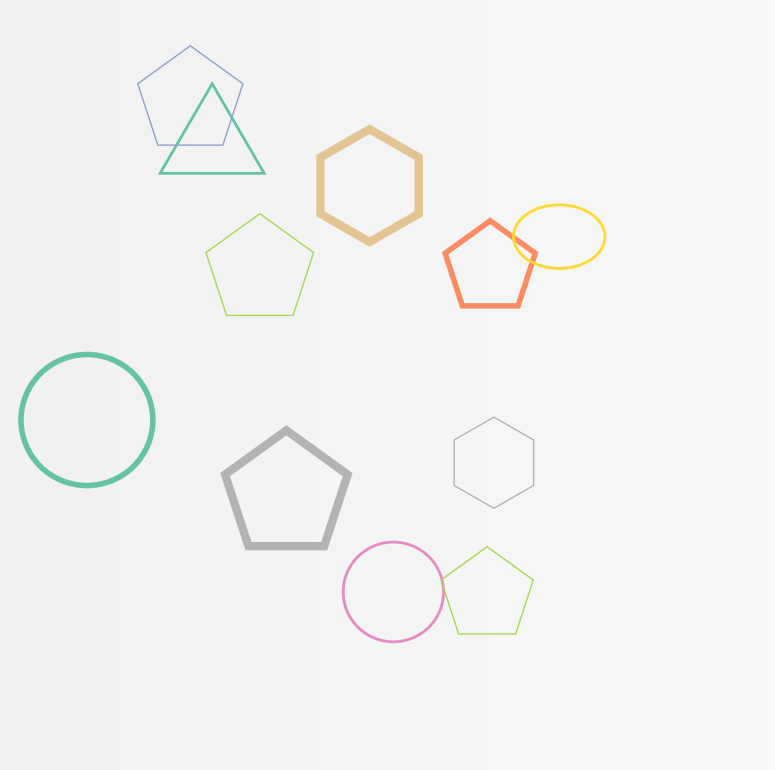[{"shape": "triangle", "thickness": 1, "radius": 0.39, "center": [0.274, 0.814]}, {"shape": "circle", "thickness": 2, "radius": 0.43, "center": [0.112, 0.455]}, {"shape": "pentagon", "thickness": 2, "radius": 0.31, "center": [0.633, 0.652]}, {"shape": "pentagon", "thickness": 0.5, "radius": 0.36, "center": [0.246, 0.869]}, {"shape": "circle", "thickness": 1, "radius": 0.32, "center": [0.508, 0.231]}, {"shape": "pentagon", "thickness": 0.5, "radius": 0.31, "center": [0.629, 0.227]}, {"shape": "pentagon", "thickness": 0.5, "radius": 0.37, "center": [0.335, 0.649]}, {"shape": "oval", "thickness": 1, "radius": 0.3, "center": [0.722, 0.693]}, {"shape": "hexagon", "thickness": 3, "radius": 0.37, "center": [0.477, 0.759]}, {"shape": "hexagon", "thickness": 0.5, "radius": 0.3, "center": [0.637, 0.399]}, {"shape": "pentagon", "thickness": 3, "radius": 0.42, "center": [0.369, 0.358]}]